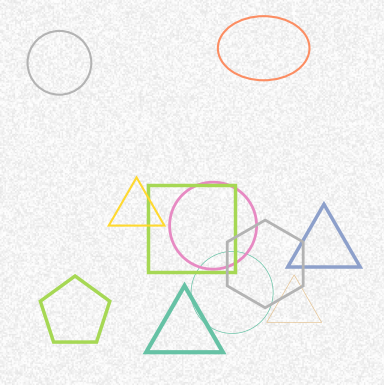[{"shape": "circle", "thickness": 0.5, "radius": 0.53, "center": [0.603, 0.24]}, {"shape": "triangle", "thickness": 3, "radius": 0.58, "center": [0.479, 0.143]}, {"shape": "oval", "thickness": 1.5, "radius": 0.59, "center": [0.685, 0.875]}, {"shape": "triangle", "thickness": 2.5, "radius": 0.54, "center": [0.841, 0.361]}, {"shape": "circle", "thickness": 2, "radius": 0.56, "center": [0.554, 0.414]}, {"shape": "pentagon", "thickness": 2.5, "radius": 0.47, "center": [0.195, 0.188]}, {"shape": "square", "thickness": 2.5, "radius": 0.57, "center": [0.497, 0.406]}, {"shape": "triangle", "thickness": 1.5, "radius": 0.42, "center": [0.355, 0.456]}, {"shape": "triangle", "thickness": 0.5, "radius": 0.41, "center": [0.764, 0.204]}, {"shape": "hexagon", "thickness": 2, "radius": 0.57, "center": [0.689, 0.314]}, {"shape": "circle", "thickness": 1.5, "radius": 0.41, "center": [0.154, 0.837]}]